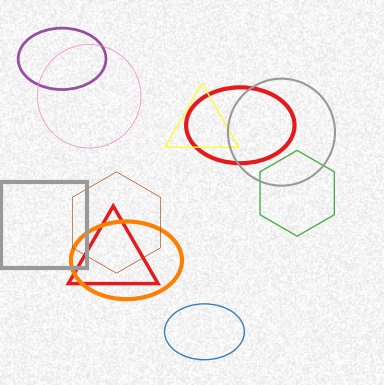[{"shape": "oval", "thickness": 3, "radius": 0.7, "center": [0.624, 0.675]}, {"shape": "triangle", "thickness": 2.5, "radius": 0.67, "center": [0.294, 0.331]}, {"shape": "oval", "thickness": 1, "radius": 0.52, "center": [0.531, 0.138]}, {"shape": "hexagon", "thickness": 1, "radius": 0.56, "center": [0.772, 0.498]}, {"shape": "oval", "thickness": 2, "radius": 0.57, "center": [0.161, 0.847]}, {"shape": "oval", "thickness": 3, "radius": 0.72, "center": [0.329, 0.324]}, {"shape": "triangle", "thickness": 1, "radius": 0.55, "center": [0.525, 0.673]}, {"shape": "hexagon", "thickness": 0.5, "radius": 0.66, "center": [0.303, 0.422]}, {"shape": "circle", "thickness": 0.5, "radius": 0.67, "center": [0.232, 0.75]}, {"shape": "circle", "thickness": 1.5, "radius": 0.69, "center": [0.731, 0.657]}, {"shape": "square", "thickness": 3, "radius": 0.56, "center": [0.114, 0.416]}]